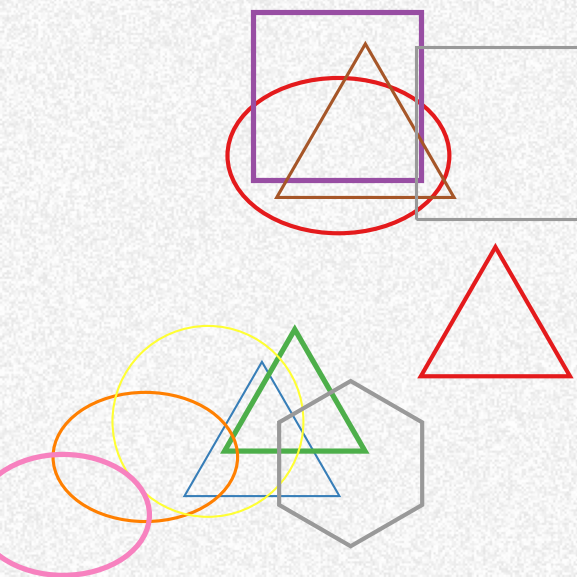[{"shape": "oval", "thickness": 2, "radius": 0.96, "center": [0.586, 0.73]}, {"shape": "triangle", "thickness": 2, "radius": 0.75, "center": [0.858, 0.422]}, {"shape": "triangle", "thickness": 1, "radius": 0.77, "center": [0.454, 0.218]}, {"shape": "triangle", "thickness": 2.5, "radius": 0.7, "center": [0.51, 0.288]}, {"shape": "square", "thickness": 2.5, "radius": 0.73, "center": [0.583, 0.833]}, {"shape": "oval", "thickness": 1.5, "radius": 0.8, "center": [0.252, 0.208]}, {"shape": "circle", "thickness": 1, "radius": 0.83, "center": [0.36, 0.269]}, {"shape": "triangle", "thickness": 1.5, "radius": 0.89, "center": [0.633, 0.746]}, {"shape": "oval", "thickness": 2.5, "radius": 0.75, "center": [0.109, 0.108]}, {"shape": "square", "thickness": 1.5, "radius": 0.74, "center": [0.869, 0.769]}, {"shape": "hexagon", "thickness": 2, "radius": 0.72, "center": [0.607, 0.196]}]